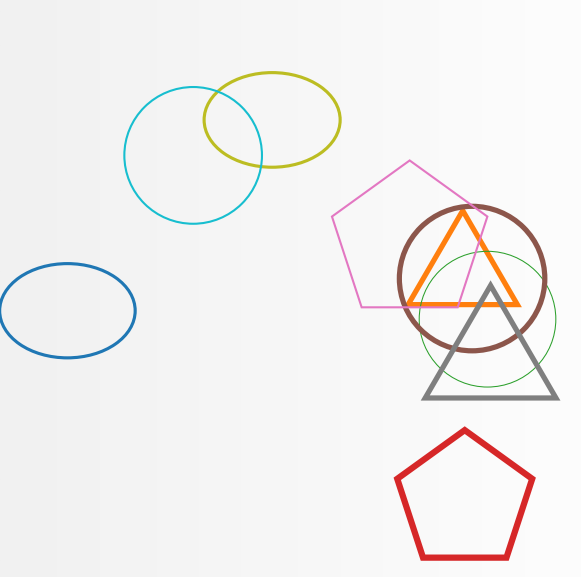[{"shape": "oval", "thickness": 1.5, "radius": 0.58, "center": [0.116, 0.461]}, {"shape": "triangle", "thickness": 2.5, "radius": 0.54, "center": [0.796, 0.526]}, {"shape": "circle", "thickness": 0.5, "radius": 0.59, "center": [0.839, 0.446]}, {"shape": "pentagon", "thickness": 3, "radius": 0.61, "center": [0.8, 0.132]}, {"shape": "circle", "thickness": 2.5, "radius": 0.63, "center": [0.812, 0.517]}, {"shape": "pentagon", "thickness": 1, "radius": 0.7, "center": [0.705, 0.581]}, {"shape": "triangle", "thickness": 2.5, "radius": 0.65, "center": [0.844, 0.375]}, {"shape": "oval", "thickness": 1.5, "radius": 0.59, "center": [0.468, 0.791]}, {"shape": "circle", "thickness": 1, "radius": 0.59, "center": [0.332, 0.73]}]